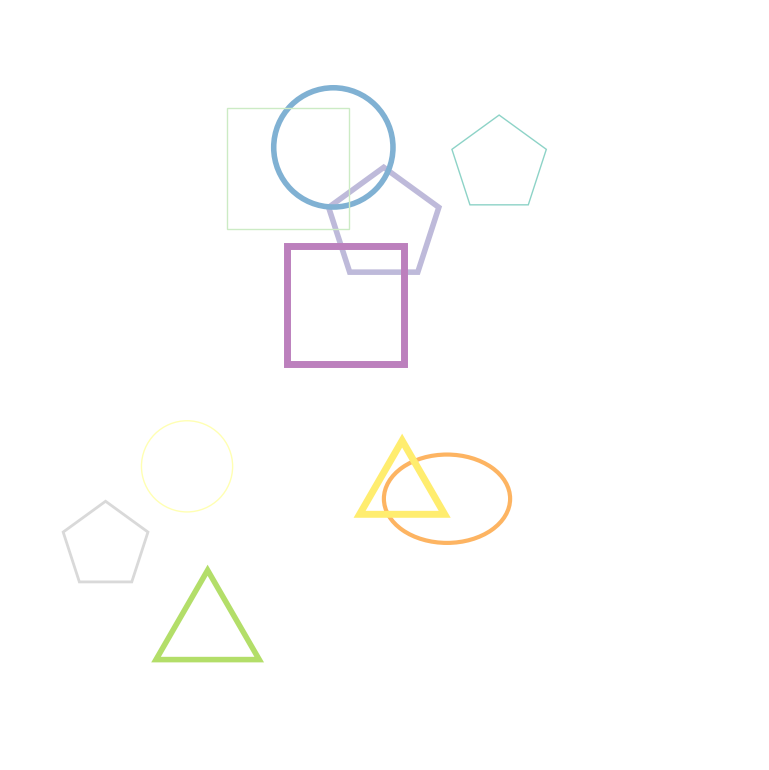[{"shape": "pentagon", "thickness": 0.5, "radius": 0.32, "center": [0.648, 0.786]}, {"shape": "circle", "thickness": 0.5, "radius": 0.3, "center": [0.243, 0.394]}, {"shape": "pentagon", "thickness": 2, "radius": 0.38, "center": [0.498, 0.707]}, {"shape": "circle", "thickness": 2, "radius": 0.39, "center": [0.433, 0.809]}, {"shape": "oval", "thickness": 1.5, "radius": 0.41, "center": [0.581, 0.352]}, {"shape": "triangle", "thickness": 2, "radius": 0.39, "center": [0.27, 0.182]}, {"shape": "pentagon", "thickness": 1, "radius": 0.29, "center": [0.137, 0.291]}, {"shape": "square", "thickness": 2.5, "radius": 0.38, "center": [0.449, 0.604]}, {"shape": "square", "thickness": 0.5, "radius": 0.39, "center": [0.374, 0.781]}, {"shape": "triangle", "thickness": 2.5, "radius": 0.32, "center": [0.522, 0.364]}]